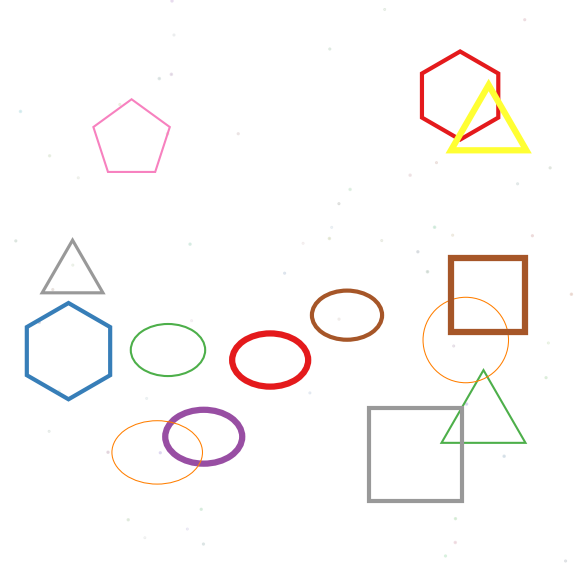[{"shape": "hexagon", "thickness": 2, "radius": 0.38, "center": [0.797, 0.834]}, {"shape": "oval", "thickness": 3, "radius": 0.33, "center": [0.468, 0.376]}, {"shape": "hexagon", "thickness": 2, "radius": 0.42, "center": [0.119, 0.391]}, {"shape": "triangle", "thickness": 1, "radius": 0.42, "center": [0.837, 0.274]}, {"shape": "oval", "thickness": 1, "radius": 0.32, "center": [0.291, 0.393]}, {"shape": "oval", "thickness": 3, "radius": 0.33, "center": [0.353, 0.243]}, {"shape": "circle", "thickness": 0.5, "radius": 0.37, "center": [0.807, 0.41]}, {"shape": "oval", "thickness": 0.5, "radius": 0.39, "center": [0.272, 0.216]}, {"shape": "triangle", "thickness": 3, "radius": 0.38, "center": [0.846, 0.777]}, {"shape": "oval", "thickness": 2, "radius": 0.3, "center": [0.601, 0.453]}, {"shape": "square", "thickness": 3, "radius": 0.32, "center": [0.845, 0.488]}, {"shape": "pentagon", "thickness": 1, "radius": 0.35, "center": [0.228, 0.758]}, {"shape": "triangle", "thickness": 1.5, "radius": 0.3, "center": [0.126, 0.522]}, {"shape": "square", "thickness": 2, "radius": 0.4, "center": [0.719, 0.212]}]